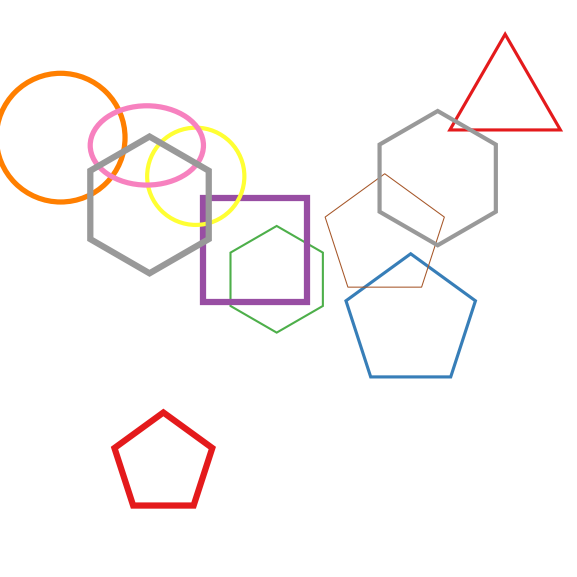[{"shape": "triangle", "thickness": 1.5, "radius": 0.55, "center": [0.875, 0.829]}, {"shape": "pentagon", "thickness": 3, "radius": 0.45, "center": [0.283, 0.196]}, {"shape": "pentagon", "thickness": 1.5, "radius": 0.59, "center": [0.711, 0.442]}, {"shape": "hexagon", "thickness": 1, "radius": 0.46, "center": [0.479, 0.516]}, {"shape": "square", "thickness": 3, "radius": 0.45, "center": [0.441, 0.566]}, {"shape": "circle", "thickness": 2.5, "radius": 0.56, "center": [0.105, 0.761]}, {"shape": "circle", "thickness": 2, "radius": 0.42, "center": [0.339, 0.694]}, {"shape": "pentagon", "thickness": 0.5, "radius": 0.54, "center": [0.666, 0.59]}, {"shape": "oval", "thickness": 2.5, "radius": 0.49, "center": [0.254, 0.747]}, {"shape": "hexagon", "thickness": 2, "radius": 0.58, "center": [0.758, 0.691]}, {"shape": "hexagon", "thickness": 3, "radius": 0.59, "center": [0.259, 0.644]}]